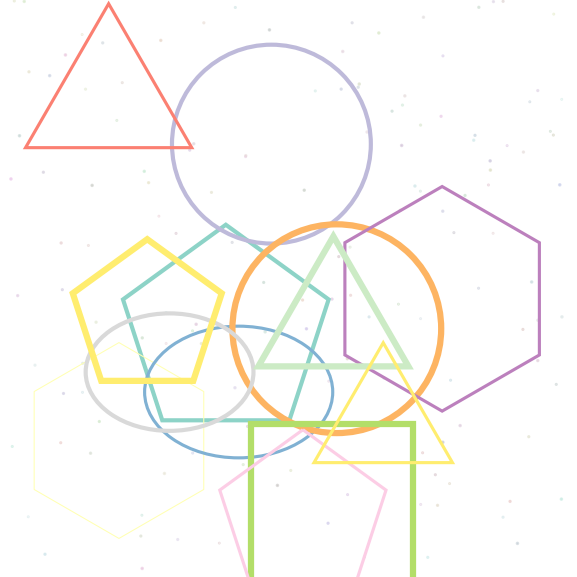[{"shape": "pentagon", "thickness": 2, "radius": 0.94, "center": [0.391, 0.423]}, {"shape": "hexagon", "thickness": 0.5, "radius": 0.85, "center": [0.206, 0.236]}, {"shape": "circle", "thickness": 2, "radius": 0.86, "center": [0.47, 0.75]}, {"shape": "triangle", "thickness": 1.5, "radius": 0.83, "center": [0.188, 0.827]}, {"shape": "oval", "thickness": 1.5, "radius": 0.81, "center": [0.413, 0.32]}, {"shape": "circle", "thickness": 3, "radius": 0.9, "center": [0.583, 0.43]}, {"shape": "square", "thickness": 3, "radius": 0.7, "center": [0.575, 0.124]}, {"shape": "pentagon", "thickness": 1.5, "radius": 0.76, "center": [0.524, 0.104]}, {"shape": "oval", "thickness": 2, "radius": 0.73, "center": [0.294, 0.355]}, {"shape": "hexagon", "thickness": 1.5, "radius": 0.97, "center": [0.766, 0.482]}, {"shape": "triangle", "thickness": 3, "radius": 0.75, "center": [0.577, 0.44]}, {"shape": "triangle", "thickness": 1.5, "radius": 0.69, "center": [0.664, 0.267]}, {"shape": "pentagon", "thickness": 3, "radius": 0.68, "center": [0.255, 0.449]}]